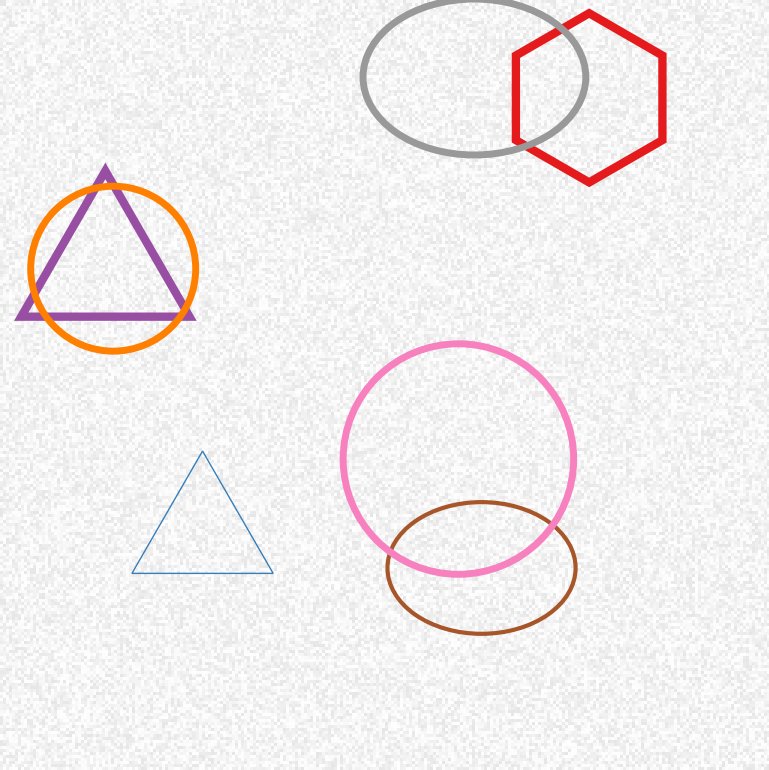[{"shape": "hexagon", "thickness": 3, "radius": 0.55, "center": [0.765, 0.873]}, {"shape": "triangle", "thickness": 0.5, "radius": 0.53, "center": [0.263, 0.308]}, {"shape": "triangle", "thickness": 3, "radius": 0.63, "center": [0.137, 0.652]}, {"shape": "circle", "thickness": 2.5, "radius": 0.54, "center": [0.147, 0.651]}, {"shape": "oval", "thickness": 1.5, "radius": 0.61, "center": [0.625, 0.262]}, {"shape": "circle", "thickness": 2.5, "radius": 0.75, "center": [0.595, 0.404]}, {"shape": "oval", "thickness": 2.5, "radius": 0.72, "center": [0.616, 0.9]}]